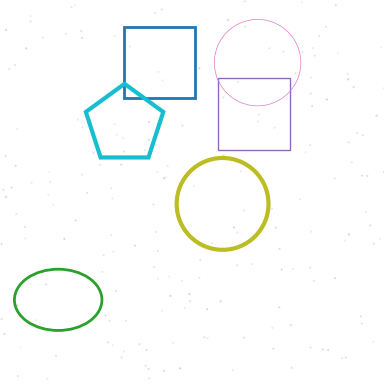[{"shape": "square", "thickness": 2, "radius": 0.46, "center": [0.414, 0.837]}, {"shape": "oval", "thickness": 2, "radius": 0.57, "center": [0.151, 0.221]}, {"shape": "square", "thickness": 1, "radius": 0.47, "center": [0.66, 0.704]}, {"shape": "circle", "thickness": 0.5, "radius": 0.56, "center": [0.669, 0.837]}, {"shape": "circle", "thickness": 3, "radius": 0.6, "center": [0.578, 0.47]}, {"shape": "pentagon", "thickness": 3, "radius": 0.53, "center": [0.324, 0.677]}]